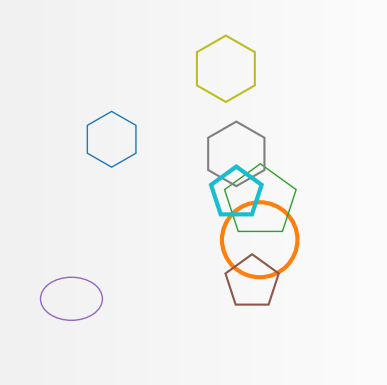[{"shape": "hexagon", "thickness": 1, "radius": 0.36, "center": [0.288, 0.638]}, {"shape": "circle", "thickness": 3, "radius": 0.49, "center": [0.67, 0.377]}, {"shape": "pentagon", "thickness": 1, "radius": 0.49, "center": [0.672, 0.478]}, {"shape": "oval", "thickness": 1, "radius": 0.4, "center": [0.184, 0.224]}, {"shape": "pentagon", "thickness": 1.5, "radius": 0.36, "center": [0.651, 0.267]}, {"shape": "hexagon", "thickness": 1.5, "radius": 0.42, "center": [0.61, 0.6]}, {"shape": "hexagon", "thickness": 1.5, "radius": 0.43, "center": [0.583, 0.821]}, {"shape": "pentagon", "thickness": 3, "radius": 0.34, "center": [0.61, 0.499]}]